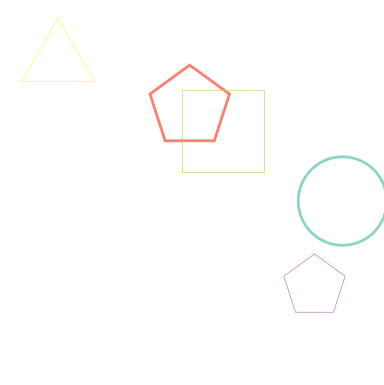[{"shape": "circle", "thickness": 2, "radius": 0.57, "center": [0.89, 0.478]}, {"shape": "pentagon", "thickness": 2, "radius": 0.54, "center": [0.493, 0.722]}, {"shape": "square", "thickness": 0.5, "radius": 0.53, "center": [0.579, 0.66]}, {"shape": "pentagon", "thickness": 0.5, "radius": 0.42, "center": [0.817, 0.257]}, {"shape": "triangle", "thickness": 0.5, "radius": 0.55, "center": [0.151, 0.843]}]